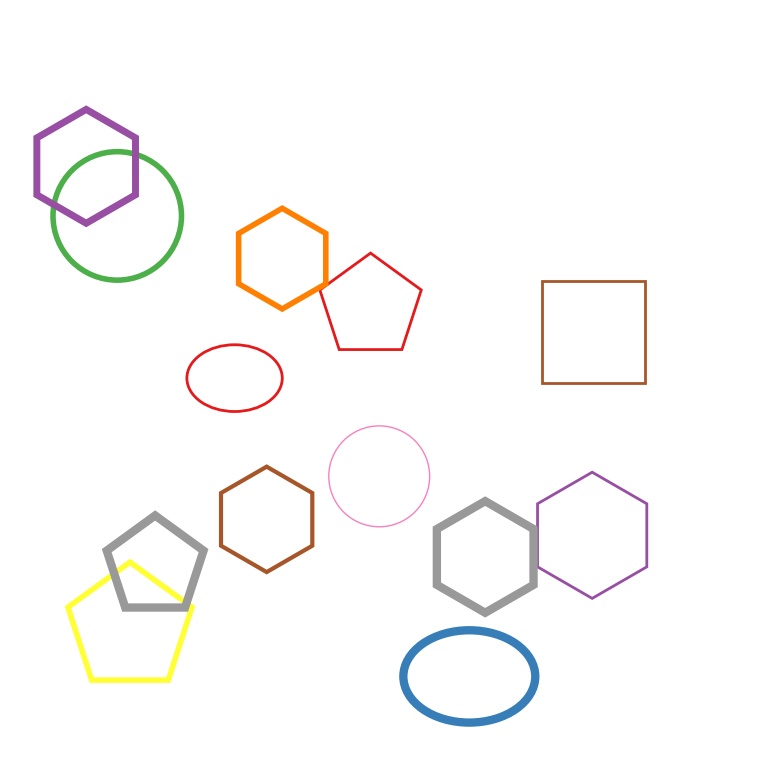[{"shape": "oval", "thickness": 1, "radius": 0.31, "center": [0.305, 0.509]}, {"shape": "pentagon", "thickness": 1, "radius": 0.35, "center": [0.481, 0.602]}, {"shape": "oval", "thickness": 3, "radius": 0.43, "center": [0.609, 0.122]}, {"shape": "circle", "thickness": 2, "radius": 0.42, "center": [0.152, 0.72]}, {"shape": "hexagon", "thickness": 2.5, "radius": 0.37, "center": [0.112, 0.784]}, {"shape": "hexagon", "thickness": 1, "radius": 0.41, "center": [0.769, 0.305]}, {"shape": "hexagon", "thickness": 2, "radius": 0.33, "center": [0.367, 0.664]}, {"shape": "pentagon", "thickness": 2, "radius": 0.42, "center": [0.169, 0.185]}, {"shape": "square", "thickness": 1, "radius": 0.33, "center": [0.771, 0.569]}, {"shape": "hexagon", "thickness": 1.5, "radius": 0.34, "center": [0.346, 0.325]}, {"shape": "circle", "thickness": 0.5, "radius": 0.33, "center": [0.493, 0.381]}, {"shape": "pentagon", "thickness": 3, "radius": 0.33, "center": [0.201, 0.264]}, {"shape": "hexagon", "thickness": 3, "radius": 0.36, "center": [0.63, 0.277]}]